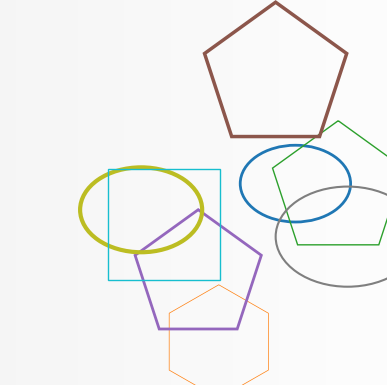[{"shape": "oval", "thickness": 2, "radius": 0.71, "center": [0.762, 0.523]}, {"shape": "hexagon", "thickness": 0.5, "radius": 0.74, "center": [0.565, 0.113]}, {"shape": "pentagon", "thickness": 1, "radius": 0.89, "center": [0.873, 0.508]}, {"shape": "pentagon", "thickness": 2, "radius": 0.86, "center": [0.512, 0.284]}, {"shape": "pentagon", "thickness": 2.5, "radius": 0.96, "center": [0.711, 0.801]}, {"shape": "oval", "thickness": 1.5, "radius": 0.93, "center": [0.897, 0.385]}, {"shape": "oval", "thickness": 3, "radius": 0.79, "center": [0.364, 0.455]}, {"shape": "square", "thickness": 1, "radius": 0.72, "center": [0.422, 0.416]}]